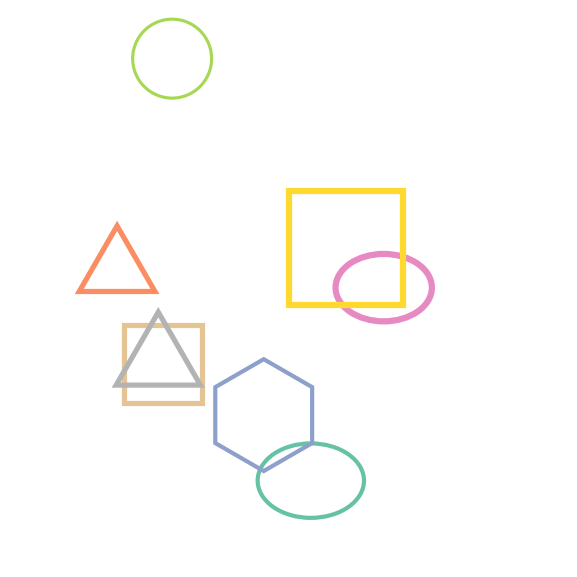[{"shape": "oval", "thickness": 2, "radius": 0.46, "center": [0.538, 0.167]}, {"shape": "triangle", "thickness": 2.5, "radius": 0.38, "center": [0.203, 0.532]}, {"shape": "hexagon", "thickness": 2, "radius": 0.48, "center": [0.457, 0.28]}, {"shape": "oval", "thickness": 3, "radius": 0.42, "center": [0.664, 0.501]}, {"shape": "circle", "thickness": 1.5, "radius": 0.34, "center": [0.298, 0.898]}, {"shape": "square", "thickness": 3, "radius": 0.49, "center": [0.6, 0.569]}, {"shape": "square", "thickness": 2.5, "radius": 0.34, "center": [0.283, 0.369]}, {"shape": "triangle", "thickness": 2.5, "radius": 0.42, "center": [0.274, 0.374]}]